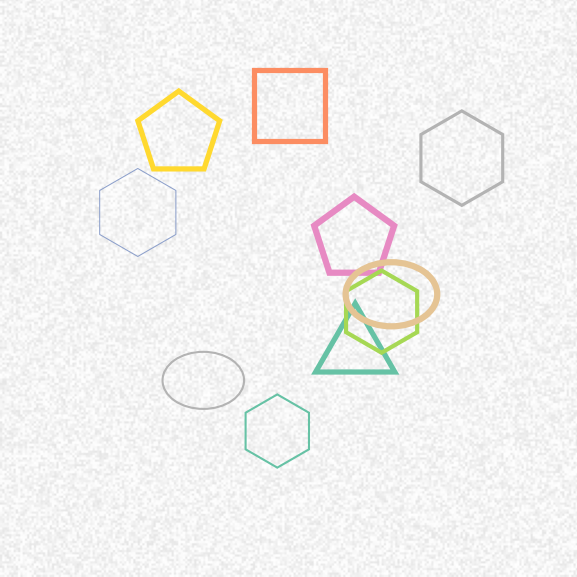[{"shape": "hexagon", "thickness": 1, "radius": 0.32, "center": [0.48, 0.253]}, {"shape": "triangle", "thickness": 2.5, "radius": 0.4, "center": [0.615, 0.395]}, {"shape": "square", "thickness": 2.5, "radius": 0.31, "center": [0.502, 0.816]}, {"shape": "hexagon", "thickness": 0.5, "radius": 0.38, "center": [0.239, 0.631]}, {"shape": "pentagon", "thickness": 3, "radius": 0.36, "center": [0.613, 0.586]}, {"shape": "hexagon", "thickness": 2, "radius": 0.36, "center": [0.661, 0.459]}, {"shape": "pentagon", "thickness": 2.5, "radius": 0.37, "center": [0.31, 0.767]}, {"shape": "oval", "thickness": 3, "radius": 0.4, "center": [0.678, 0.49]}, {"shape": "oval", "thickness": 1, "radius": 0.35, "center": [0.352, 0.34]}, {"shape": "hexagon", "thickness": 1.5, "radius": 0.41, "center": [0.8, 0.725]}]